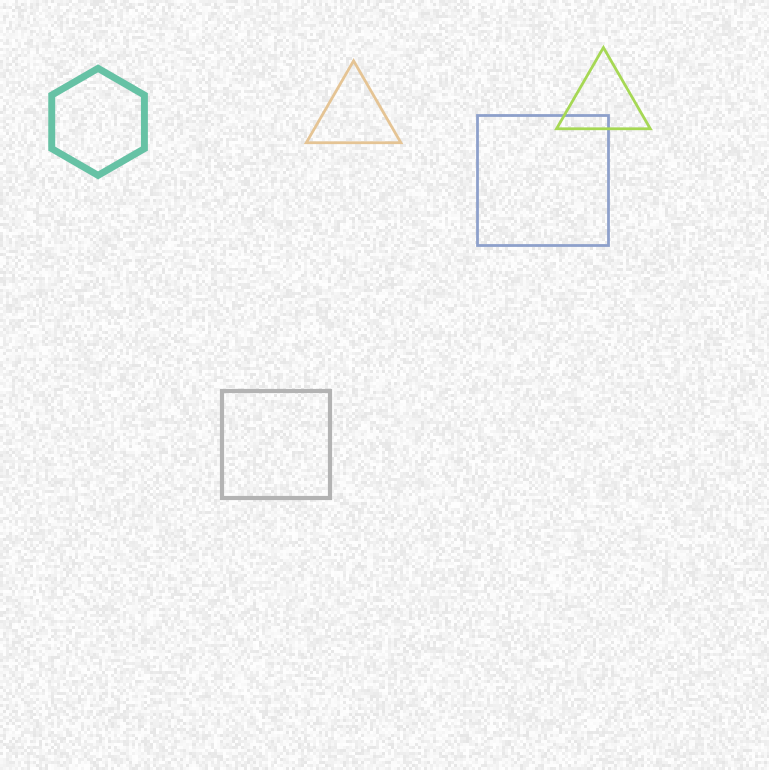[{"shape": "hexagon", "thickness": 2.5, "radius": 0.35, "center": [0.127, 0.842]}, {"shape": "square", "thickness": 1, "radius": 0.42, "center": [0.705, 0.767]}, {"shape": "triangle", "thickness": 1, "radius": 0.35, "center": [0.784, 0.868]}, {"shape": "triangle", "thickness": 1, "radius": 0.35, "center": [0.459, 0.85]}, {"shape": "square", "thickness": 1.5, "radius": 0.35, "center": [0.359, 0.423]}]